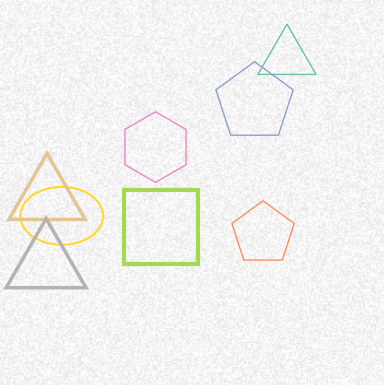[{"shape": "triangle", "thickness": 1, "radius": 0.44, "center": [0.745, 0.85]}, {"shape": "pentagon", "thickness": 1, "radius": 0.43, "center": [0.683, 0.393]}, {"shape": "pentagon", "thickness": 1, "radius": 0.53, "center": [0.661, 0.734]}, {"shape": "hexagon", "thickness": 1, "radius": 0.46, "center": [0.404, 0.618]}, {"shape": "square", "thickness": 3, "radius": 0.48, "center": [0.417, 0.411]}, {"shape": "oval", "thickness": 1.5, "radius": 0.54, "center": [0.16, 0.439]}, {"shape": "triangle", "thickness": 2.5, "radius": 0.57, "center": [0.122, 0.487]}, {"shape": "triangle", "thickness": 2.5, "radius": 0.6, "center": [0.12, 0.313]}]